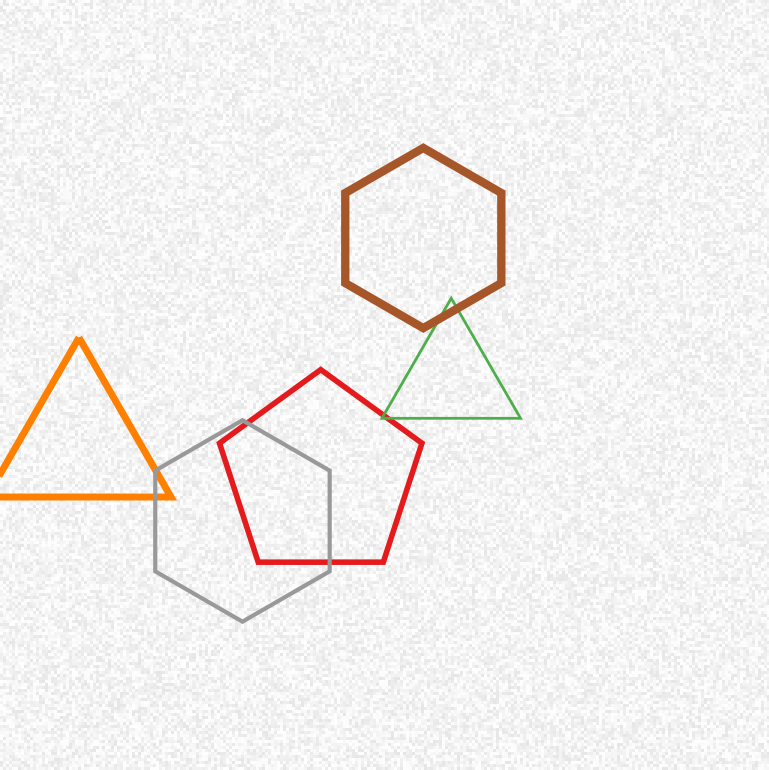[{"shape": "pentagon", "thickness": 2, "radius": 0.69, "center": [0.417, 0.382]}, {"shape": "triangle", "thickness": 1, "radius": 0.52, "center": [0.586, 0.509]}, {"shape": "triangle", "thickness": 2.5, "radius": 0.69, "center": [0.103, 0.424]}, {"shape": "hexagon", "thickness": 3, "radius": 0.59, "center": [0.55, 0.691]}, {"shape": "hexagon", "thickness": 1.5, "radius": 0.65, "center": [0.315, 0.323]}]